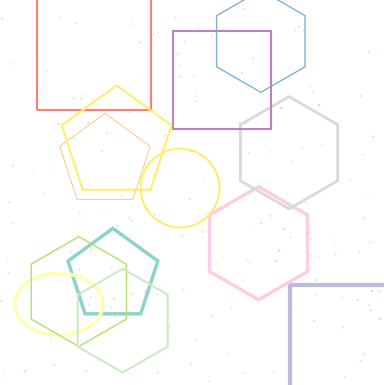[{"shape": "pentagon", "thickness": 2.5, "radius": 0.61, "center": [0.293, 0.284]}, {"shape": "oval", "thickness": 2.5, "radius": 0.57, "center": [0.153, 0.21]}, {"shape": "square", "thickness": 3, "radius": 0.71, "center": [0.894, 0.118]}, {"shape": "square", "thickness": 1.5, "radius": 0.74, "center": [0.244, 0.862]}, {"shape": "hexagon", "thickness": 1, "radius": 0.66, "center": [0.677, 0.893]}, {"shape": "pentagon", "thickness": 0.5, "radius": 0.62, "center": [0.273, 0.582]}, {"shape": "hexagon", "thickness": 1, "radius": 0.71, "center": [0.205, 0.243]}, {"shape": "hexagon", "thickness": 2.5, "radius": 0.73, "center": [0.672, 0.368]}, {"shape": "hexagon", "thickness": 2, "radius": 0.73, "center": [0.751, 0.603]}, {"shape": "square", "thickness": 1.5, "radius": 0.63, "center": [0.577, 0.793]}, {"shape": "hexagon", "thickness": 1.5, "radius": 0.67, "center": [0.319, 0.167]}, {"shape": "circle", "thickness": 1.5, "radius": 0.51, "center": [0.468, 0.512]}, {"shape": "pentagon", "thickness": 1.5, "radius": 0.75, "center": [0.303, 0.628]}]